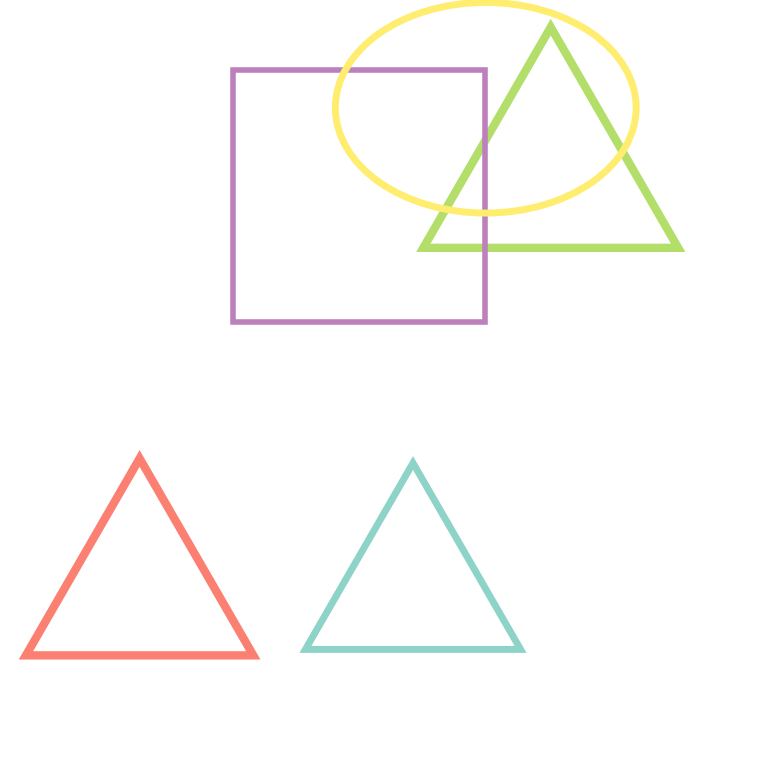[{"shape": "triangle", "thickness": 2.5, "radius": 0.81, "center": [0.536, 0.237]}, {"shape": "triangle", "thickness": 3, "radius": 0.85, "center": [0.181, 0.234]}, {"shape": "triangle", "thickness": 3, "radius": 0.96, "center": [0.715, 0.774]}, {"shape": "square", "thickness": 2, "radius": 0.82, "center": [0.466, 0.745]}, {"shape": "oval", "thickness": 2.5, "radius": 0.98, "center": [0.631, 0.86]}]